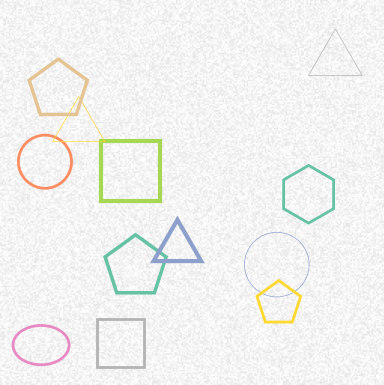[{"shape": "hexagon", "thickness": 2, "radius": 0.37, "center": [0.802, 0.495]}, {"shape": "pentagon", "thickness": 2.5, "radius": 0.42, "center": [0.352, 0.307]}, {"shape": "circle", "thickness": 2, "radius": 0.35, "center": [0.117, 0.58]}, {"shape": "circle", "thickness": 0.5, "radius": 0.42, "center": [0.719, 0.313]}, {"shape": "triangle", "thickness": 3, "radius": 0.36, "center": [0.461, 0.358]}, {"shape": "oval", "thickness": 2, "radius": 0.36, "center": [0.107, 0.104]}, {"shape": "square", "thickness": 3, "radius": 0.39, "center": [0.339, 0.555]}, {"shape": "pentagon", "thickness": 2, "radius": 0.3, "center": [0.724, 0.212]}, {"shape": "triangle", "thickness": 0.5, "radius": 0.39, "center": [0.205, 0.671]}, {"shape": "pentagon", "thickness": 2.5, "radius": 0.4, "center": [0.151, 0.767]}, {"shape": "square", "thickness": 2, "radius": 0.31, "center": [0.313, 0.109]}, {"shape": "triangle", "thickness": 0.5, "radius": 0.4, "center": [0.871, 0.844]}]